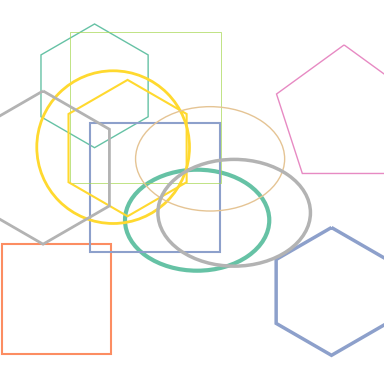[{"shape": "hexagon", "thickness": 1, "radius": 0.8, "center": [0.246, 0.777]}, {"shape": "oval", "thickness": 3, "radius": 0.94, "center": [0.512, 0.428]}, {"shape": "square", "thickness": 1.5, "radius": 0.71, "center": [0.147, 0.223]}, {"shape": "square", "thickness": 1.5, "radius": 0.84, "center": [0.403, 0.513]}, {"shape": "hexagon", "thickness": 2.5, "radius": 0.83, "center": [0.861, 0.243]}, {"shape": "pentagon", "thickness": 1, "radius": 0.92, "center": [0.894, 0.699]}, {"shape": "square", "thickness": 0.5, "radius": 0.98, "center": [0.378, 0.721]}, {"shape": "circle", "thickness": 2, "radius": 0.99, "center": [0.294, 0.618]}, {"shape": "hexagon", "thickness": 1.5, "radius": 0.89, "center": [0.331, 0.615]}, {"shape": "oval", "thickness": 1, "radius": 0.97, "center": [0.546, 0.587]}, {"shape": "hexagon", "thickness": 2, "radius": 1.0, "center": [0.112, 0.565]}, {"shape": "oval", "thickness": 2.5, "radius": 0.99, "center": [0.608, 0.447]}]